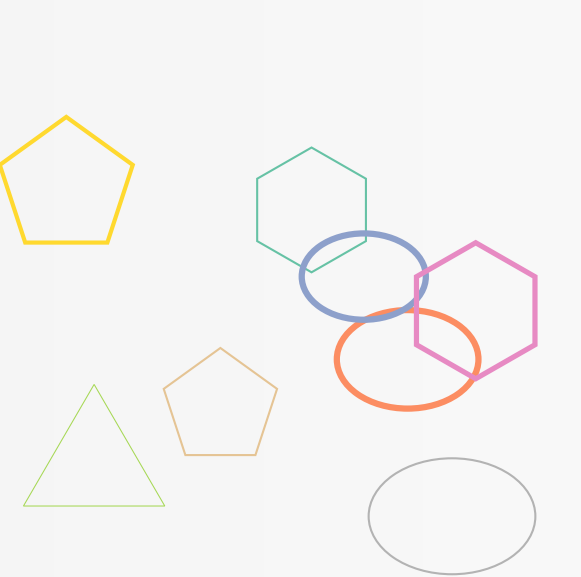[{"shape": "hexagon", "thickness": 1, "radius": 0.54, "center": [0.536, 0.636]}, {"shape": "oval", "thickness": 3, "radius": 0.61, "center": [0.701, 0.377]}, {"shape": "oval", "thickness": 3, "radius": 0.53, "center": [0.626, 0.52]}, {"shape": "hexagon", "thickness": 2.5, "radius": 0.59, "center": [0.818, 0.461]}, {"shape": "triangle", "thickness": 0.5, "radius": 0.7, "center": [0.162, 0.193]}, {"shape": "pentagon", "thickness": 2, "radius": 0.6, "center": [0.114, 0.676]}, {"shape": "pentagon", "thickness": 1, "radius": 0.51, "center": [0.379, 0.294]}, {"shape": "oval", "thickness": 1, "radius": 0.72, "center": [0.778, 0.105]}]